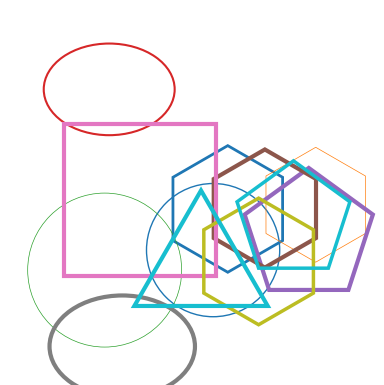[{"shape": "hexagon", "thickness": 2, "radius": 0.82, "center": [0.592, 0.457]}, {"shape": "circle", "thickness": 1, "radius": 0.86, "center": [0.554, 0.35]}, {"shape": "hexagon", "thickness": 0.5, "radius": 0.75, "center": [0.82, 0.468]}, {"shape": "circle", "thickness": 0.5, "radius": 1.0, "center": [0.272, 0.299]}, {"shape": "oval", "thickness": 1.5, "radius": 0.85, "center": [0.284, 0.768]}, {"shape": "pentagon", "thickness": 3, "radius": 0.88, "center": [0.802, 0.389]}, {"shape": "hexagon", "thickness": 3, "radius": 0.77, "center": [0.688, 0.458]}, {"shape": "square", "thickness": 3, "radius": 0.99, "center": [0.363, 0.481]}, {"shape": "oval", "thickness": 3, "radius": 0.94, "center": [0.318, 0.1]}, {"shape": "hexagon", "thickness": 2.5, "radius": 0.82, "center": [0.672, 0.321]}, {"shape": "pentagon", "thickness": 2.5, "radius": 0.77, "center": [0.762, 0.428]}, {"shape": "triangle", "thickness": 3, "radius": 1.0, "center": [0.522, 0.305]}]